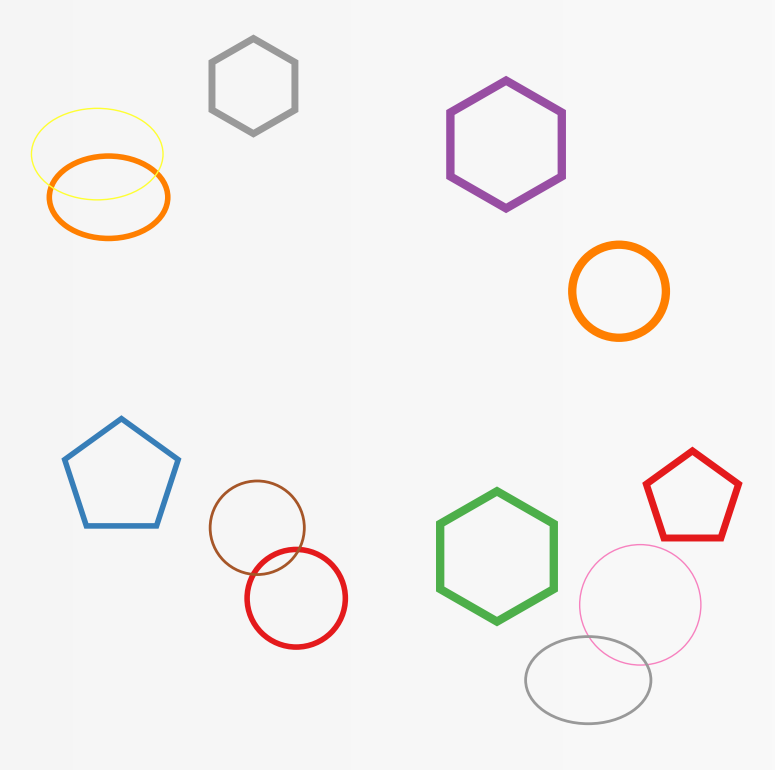[{"shape": "pentagon", "thickness": 2.5, "radius": 0.31, "center": [0.893, 0.352]}, {"shape": "circle", "thickness": 2, "radius": 0.32, "center": [0.382, 0.223]}, {"shape": "pentagon", "thickness": 2, "radius": 0.39, "center": [0.157, 0.379]}, {"shape": "hexagon", "thickness": 3, "radius": 0.42, "center": [0.641, 0.277]}, {"shape": "hexagon", "thickness": 3, "radius": 0.41, "center": [0.653, 0.812]}, {"shape": "circle", "thickness": 3, "radius": 0.3, "center": [0.799, 0.622]}, {"shape": "oval", "thickness": 2, "radius": 0.38, "center": [0.14, 0.744]}, {"shape": "oval", "thickness": 0.5, "radius": 0.42, "center": [0.125, 0.8]}, {"shape": "circle", "thickness": 1, "radius": 0.3, "center": [0.332, 0.315]}, {"shape": "circle", "thickness": 0.5, "radius": 0.39, "center": [0.826, 0.214]}, {"shape": "oval", "thickness": 1, "radius": 0.4, "center": [0.759, 0.117]}, {"shape": "hexagon", "thickness": 2.5, "radius": 0.31, "center": [0.327, 0.888]}]